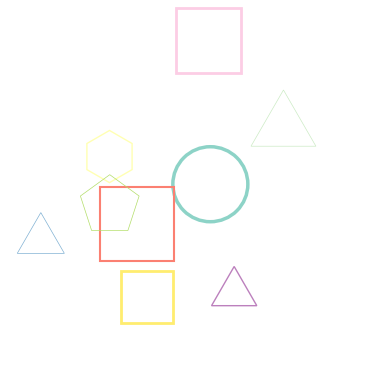[{"shape": "circle", "thickness": 2.5, "radius": 0.49, "center": [0.546, 0.521]}, {"shape": "hexagon", "thickness": 1, "radius": 0.34, "center": [0.284, 0.593]}, {"shape": "square", "thickness": 1.5, "radius": 0.48, "center": [0.356, 0.418]}, {"shape": "triangle", "thickness": 0.5, "radius": 0.35, "center": [0.106, 0.377]}, {"shape": "pentagon", "thickness": 0.5, "radius": 0.4, "center": [0.285, 0.466]}, {"shape": "square", "thickness": 2, "radius": 0.42, "center": [0.541, 0.895]}, {"shape": "triangle", "thickness": 1, "radius": 0.34, "center": [0.608, 0.24]}, {"shape": "triangle", "thickness": 0.5, "radius": 0.49, "center": [0.736, 0.669]}, {"shape": "square", "thickness": 2, "radius": 0.34, "center": [0.382, 0.229]}]